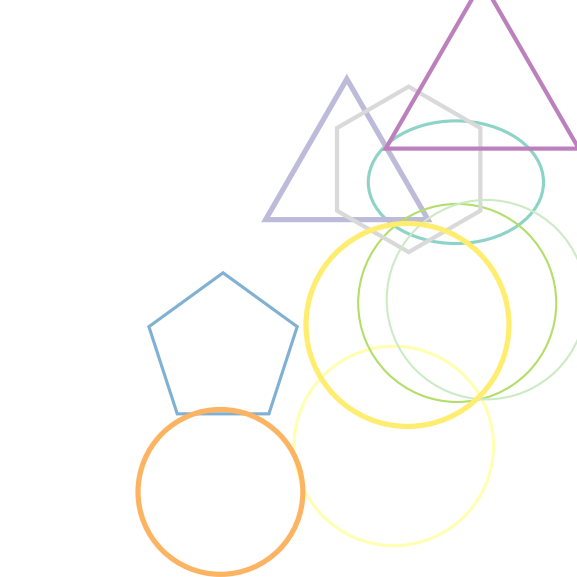[{"shape": "oval", "thickness": 1.5, "radius": 0.76, "center": [0.789, 0.684]}, {"shape": "circle", "thickness": 1.5, "radius": 0.86, "center": [0.682, 0.227]}, {"shape": "triangle", "thickness": 2.5, "radius": 0.81, "center": [0.601, 0.7]}, {"shape": "pentagon", "thickness": 1.5, "radius": 0.67, "center": [0.386, 0.392]}, {"shape": "circle", "thickness": 2.5, "radius": 0.71, "center": [0.382, 0.147]}, {"shape": "circle", "thickness": 1, "radius": 0.86, "center": [0.792, 0.475]}, {"shape": "hexagon", "thickness": 2, "radius": 0.72, "center": [0.708, 0.706]}, {"shape": "triangle", "thickness": 2, "radius": 0.97, "center": [0.835, 0.838]}, {"shape": "circle", "thickness": 1, "radius": 0.86, "center": [0.842, 0.48]}, {"shape": "circle", "thickness": 2.5, "radius": 0.88, "center": [0.706, 0.436]}]